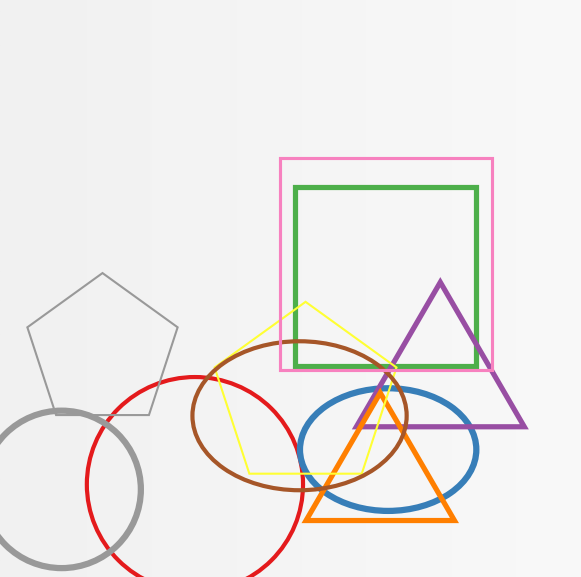[{"shape": "circle", "thickness": 2, "radius": 0.93, "center": [0.335, 0.16]}, {"shape": "oval", "thickness": 3, "radius": 0.76, "center": [0.668, 0.221]}, {"shape": "square", "thickness": 2.5, "radius": 0.77, "center": [0.663, 0.521]}, {"shape": "triangle", "thickness": 2.5, "radius": 0.83, "center": [0.758, 0.344]}, {"shape": "triangle", "thickness": 2.5, "radius": 0.74, "center": [0.654, 0.171]}, {"shape": "pentagon", "thickness": 1, "radius": 0.82, "center": [0.526, 0.312]}, {"shape": "oval", "thickness": 2, "radius": 0.92, "center": [0.515, 0.279]}, {"shape": "square", "thickness": 1.5, "radius": 0.91, "center": [0.664, 0.542]}, {"shape": "circle", "thickness": 3, "radius": 0.68, "center": [0.106, 0.152]}, {"shape": "pentagon", "thickness": 1, "radius": 0.68, "center": [0.176, 0.39]}]